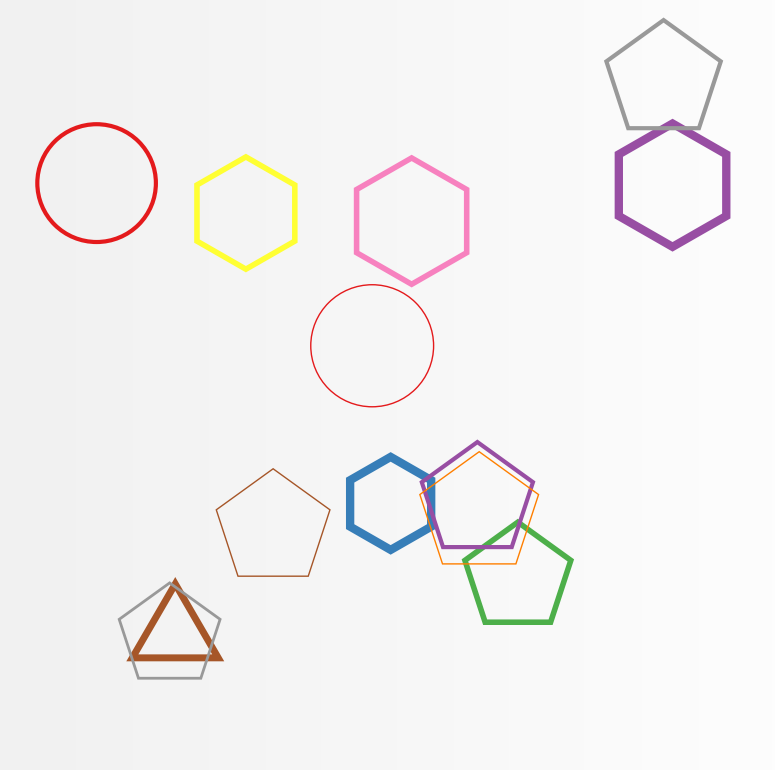[{"shape": "circle", "thickness": 0.5, "radius": 0.4, "center": [0.48, 0.551]}, {"shape": "circle", "thickness": 1.5, "radius": 0.38, "center": [0.125, 0.762]}, {"shape": "hexagon", "thickness": 3, "radius": 0.3, "center": [0.504, 0.346]}, {"shape": "pentagon", "thickness": 2, "radius": 0.36, "center": [0.668, 0.25]}, {"shape": "pentagon", "thickness": 1.5, "radius": 0.38, "center": [0.616, 0.35]}, {"shape": "hexagon", "thickness": 3, "radius": 0.4, "center": [0.868, 0.759]}, {"shape": "pentagon", "thickness": 0.5, "radius": 0.4, "center": [0.618, 0.333]}, {"shape": "hexagon", "thickness": 2, "radius": 0.36, "center": [0.317, 0.723]}, {"shape": "pentagon", "thickness": 0.5, "radius": 0.39, "center": [0.352, 0.314]}, {"shape": "triangle", "thickness": 2.5, "radius": 0.32, "center": [0.226, 0.178]}, {"shape": "hexagon", "thickness": 2, "radius": 0.41, "center": [0.531, 0.713]}, {"shape": "pentagon", "thickness": 1, "radius": 0.34, "center": [0.219, 0.175]}, {"shape": "pentagon", "thickness": 1.5, "radius": 0.39, "center": [0.856, 0.896]}]